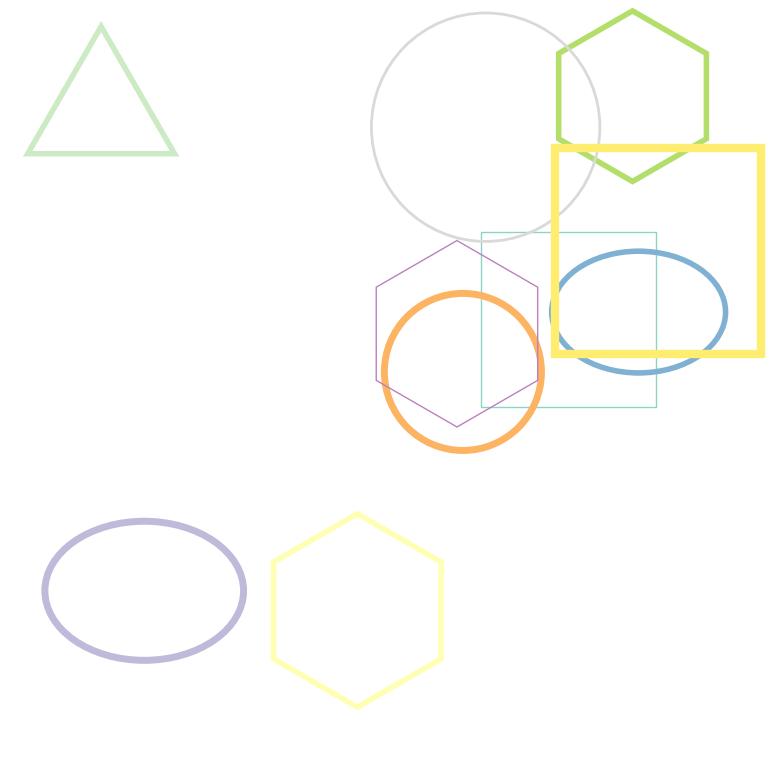[{"shape": "square", "thickness": 0.5, "radius": 0.57, "center": [0.739, 0.585]}, {"shape": "hexagon", "thickness": 2, "radius": 0.63, "center": [0.464, 0.207]}, {"shape": "oval", "thickness": 2.5, "radius": 0.65, "center": [0.187, 0.233]}, {"shape": "oval", "thickness": 2, "radius": 0.56, "center": [0.829, 0.595]}, {"shape": "circle", "thickness": 2.5, "radius": 0.51, "center": [0.601, 0.517]}, {"shape": "hexagon", "thickness": 2, "radius": 0.55, "center": [0.821, 0.875]}, {"shape": "circle", "thickness": 1, "radius": 0.74, "center": [0.631, 0.835]}, {"shape": "hexagon", "thickness": 0.5, "radius": 0.61, "center": [0.593, 0.567]}, {"shape": "triangle", "thickness": 2, "radius": 0.55, "center": [0.131, 0.855]}, {"shape": "square", "thickness": 3, "radius": 0.67, "center": [0.855, 0.674]}]